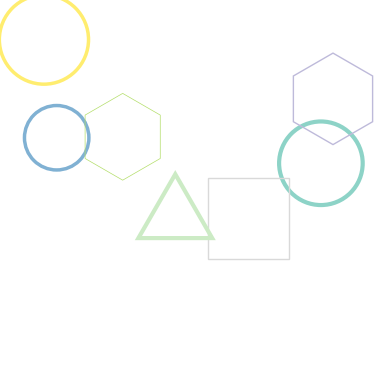[{"shape": "circle", "thickness": 3, "radius": 0.54, "center": [0.834, 0.576]}, {"shape": "hexagon", "thickness": 1, "radius": 0.59, "center": [0.865, 0.743]}, {"shape": "circle", "thickness": 2.5, "radius": 0.42, "center": [0.147, 0.642]}, {"shape": "hexagon", "thickness": 0.5, "radius": 0.56, "center": [0.319, 0.645]}, {"shape": "square", "thickness": 1, "radius": 0.53, "center": [0.645, 0.433]}, {"shape": "triangle", "thickness": 3, "radius": 0.55, "center": [0.455, 0.437]}, {"shape": "circle", "thickness": 2.5, "radius": 0.58, "center": [0.114, 0.897]}]